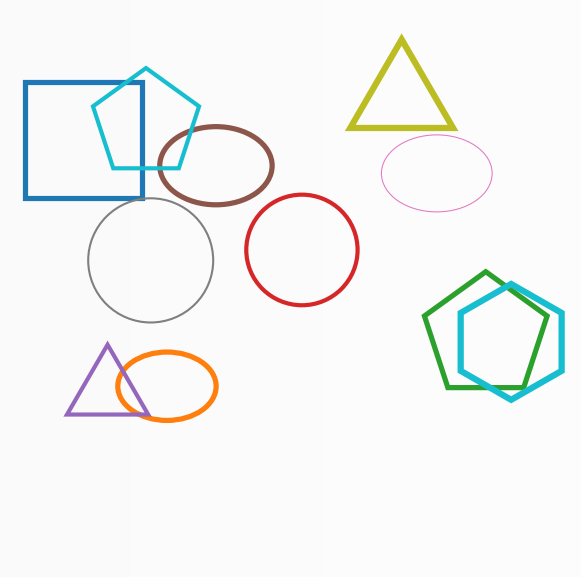[{"shape": "square", "thickness": 2.5, "radius": 0.5, "center": [0.144, 0.756]}, {"shape": "oval", "thickness": 2.5, "radius": 0.42, "center": [0.287, 0.33]}, {"shape": "pentagon", "thickness": 2.5, "radius": 0.55, "center": [0.836, 0.418]}, {"shape": "circle", "thickness": 2, "radius": 0.48, "center": [0.519, 0.566]}, {"shape": "triangle", "thickness": 2, "radius": 0.4, "center": [0.185, 0.322]}, {"shape": "oval", "thickness": 2.5, "radius": 0.48, "center": [0.372, 0.712]}, {"shape": "oval", "thickness": 0.5, "radius": 0.48, "center": [0.751, 0.699]}, {"shape": "circle", "thickness": 1, "radius": 0.54, "center": [0.259, 0.548]}, {"shape": "triangle", "thickness": 3, "radius": 0.51, "center": [0.691, 0.829]}, {"shape": "hexagon", "thickness": 3, "radius": 0.5, "center": [0.879, 0.407]}, {"shape": "pentagon", "thickness": 2, "radius": 0.48, "center": [0.251, 0.785]}]